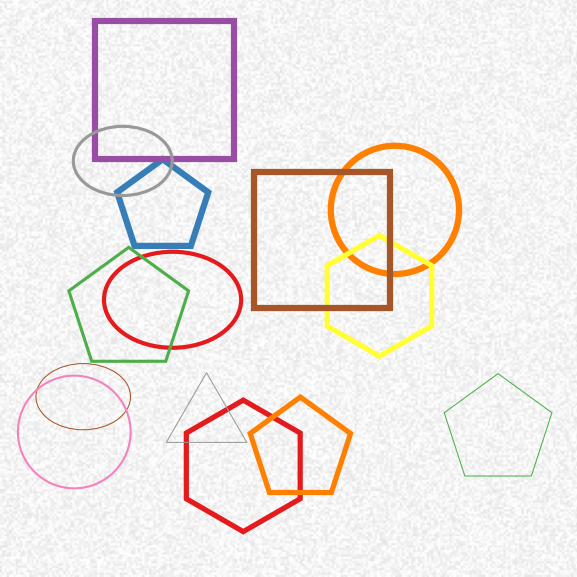[{"shape": "oval", "thickness": 2, "radius": 0.59, "center": [0.299, 0.48]}, {"shape": "hexagon", "thickness": 2.5, "radius": 0.57, "center": [0.421, 0.192]}, {"shape": "pentagon", "thickness": 3, "radius": 0.41, "center": [0.282, 0.64]}, {"shape": "pentagon", "thickness": 1.5, "radius": 0.55, "center": [0.223, 0.462]}, {"shape": "pentagon", "thickness": 0.5, "radius": 0.49, "center": [0.862, 0.254]}, {"shape": "square", "thickness": 3, "radius": 0.6, "center": [0.285, 0.843]}, {"shape": "pentagon", "thickness": 2.5, "radius": 0.46, "center": [0.52, 0.22]}, {"shape": "circle", "thickness": 3, "radius": 0.56, "center": [0.684, 0.636]}, {"shape": "hexagon", "thickness": 2.5, "radius": 0.52, "center": [0.657, 0.487]}, {"shape": "oval", "thickness": 0.5, "radius": 0.41, "center": [0.144, 0.312]}, {"shape": "square", "thickness": 3, "radius": 0.59, "center": [0.557, 0.584]}, {"shape": "circle", "thickness": 1, "radius": 0.49, "center": [0.129, 0.251]}, {"shape": "oval", "thickness": 1.5, "radius": 0.43, "center": [0.213, 0.72]}, {"shape": "triangle", "thickness": 0.5, "radius": 0.4, "center": [0.358, 0.273]}]